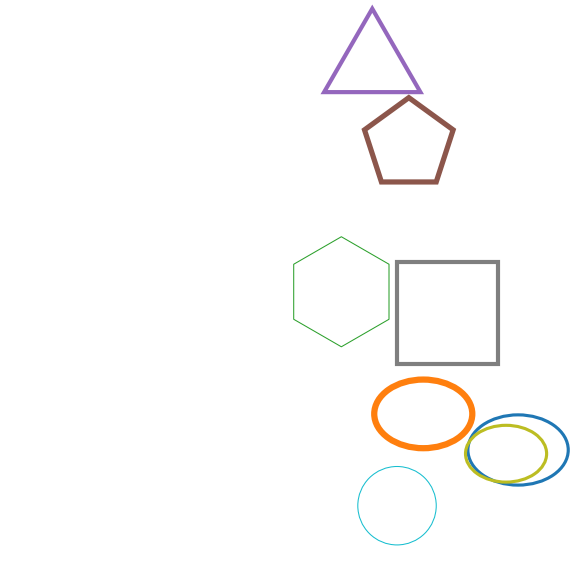[{"shape": "oval", "thickness": 1.5, "radius": 0.43, "center": [0.897, 0.22]}, {"shape": "oval", "thickness": 3, "radius": 0.42, "center": [0.733, 0.282]}, {"shape": "hexagon", "thickness": 0.5, "radius": 0.48, "center": [0.591, 0.494]}, {"shape": "triangle", "thickness": 2, "radius": 0.48, "center": [0.645, 0.888]}, {"shape": "pentagon", "thickness": 2.5, "radius": 0.4, "center": [0.708, 0.749]}, {"shape": "square", "thickness": 2, "radius": 0.44, "center": [0.775, 0.457]}, {"shape": "oval", "thickness": 1.5, "radius": 0.35, "center": [0.876, 0.213]}, {"shape": "circle", "thickness": 0.5, "radius": 0.34, "center": [0.687, 0.123]}]